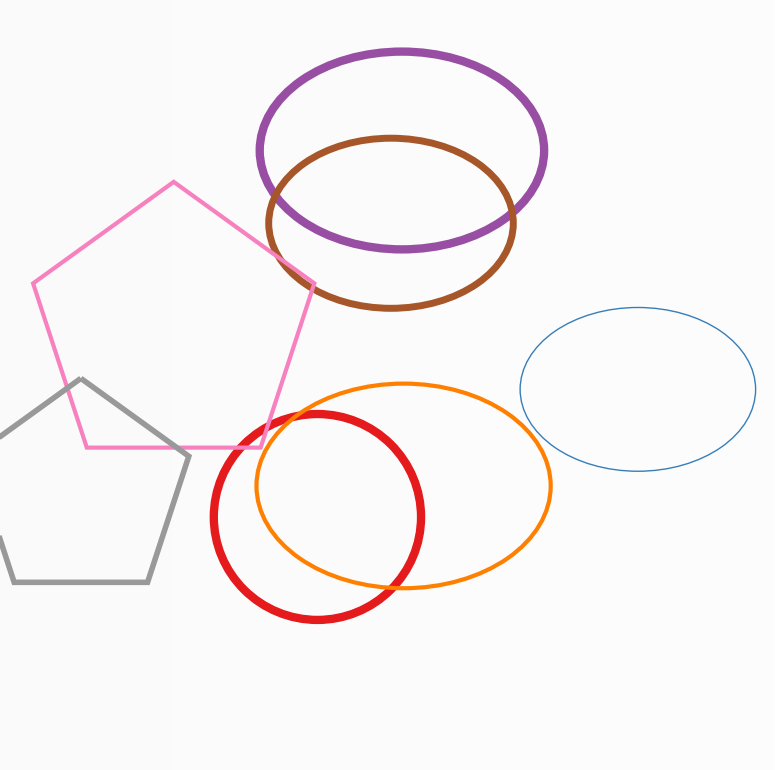[{"shape": "circle", "thickness": 3, "radius": 0.67, "center": [0.41, 0.329]}, {"shape": "oval", "thickness": 0.5, "radius": 0.76, "center": [0.823, 0.494]}, {"shape": "oval", "thickness": 3, "radius": 0.92, "center": [0.519, 0.805]}, {"shape": "oval", "thickness": 1.5, "radius": 0.95, "center": [0.521, 0.369]}, {"shape": "oval", "thickness": 2.5, "radius": 0.79, "center": [0.505, 0.71]}, {"shape": "pentagon", "thickness": 1.5, "radius": 0.95, "center": [0.224, 0.573]}, {"shape": "pentagon", "thickness": 2, "radius": 0.73, "center": [0.104, 0.362]}]